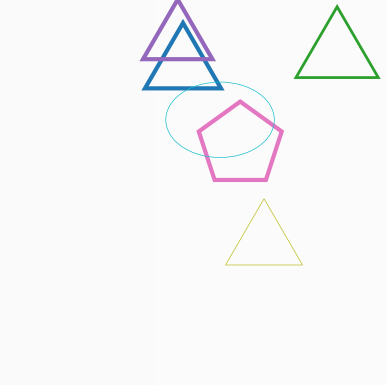[{"shape": "triangle", "thickness": 3, "radius": 0.57, "center": [0.472, 0.827]}, {"shape": "triangle", "thickness": 2, "radius": 0.61, "center": [0.87, 0.86]}, {"shape": "triangle", "thickness": 3, "radius": 0.52, "center": [0.459, 0.898]}, {"shape": "pentagon", "thickness": 3, "radius": 0.56, "center": [0.62, 0.624]}, {"shape": "triangle", "thickness": 0.5, "radius": 0.57, "center": [0.681, 0.369]}, {"shape": "oval", "thickness": 0.5, "radius": 0.7, "center": [0.568, 0.689]}]